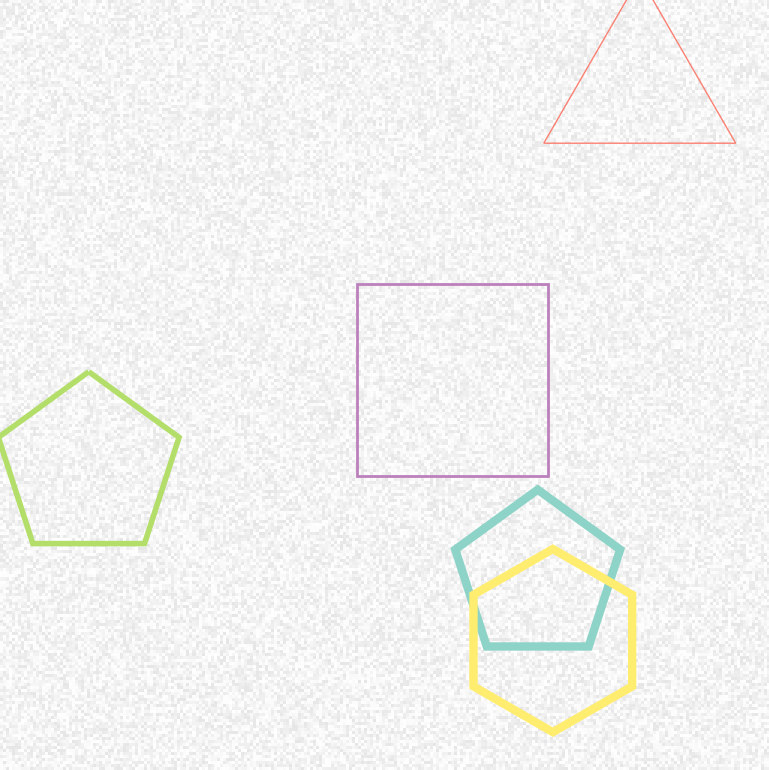[{"shape": "pentagon", "thickness": 3, "radius": 0.56, "center": [0.698, 0.252]}, {"shape": "triangle", "thickness": 0.5, "radius": 0.72, "center": [0.831, 0.886]}, {"shape": "pentagon", "thickness": 2, "radius": 0.62, "center": [0.115, 0.394]}, {"shape": "square", "thickness": 1, "radius": 0.62, "center": [0.587, 0.507]}, {"shape": "hexagon", "thickness": 3, "radius": 0.59, "center": [0.718, 0.168]}]